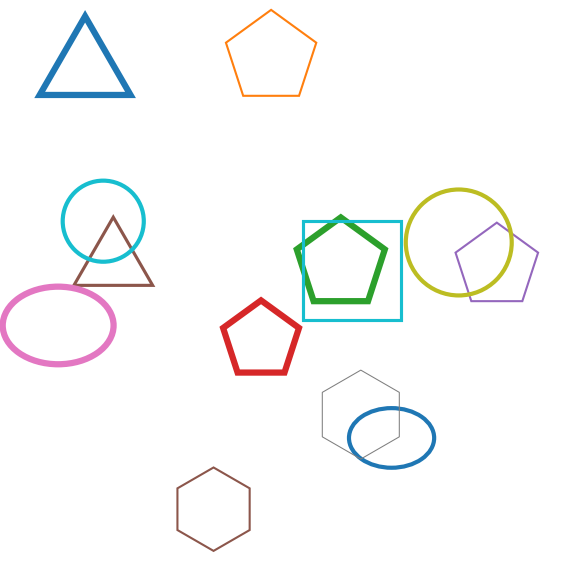[{"shape": "oval", "thickness": 2, "radius": 0.37, "center": [0.678, 0.241]}, {"shape": "triangle", "thickness": 3, "radius": 0.45, "center": [0.147, 0.88]}, {"shape": "pentagon", "thickness": 1, "radius": 0.41, "center": [0.469, 0.9]}, {"shape": "pentagon", "thickness": 3, "radius": 0.4, "center": [0.59, 0.542]}, {"shape": "pentagon", "thickness": 3, "radius": 0.35, "center": [0.452, 0.41]}, {"shape": "pentagon", "thickness": 1, "radius": 0.38, "center": [0.86, 0.538]}, {"shape": "triangle", "thickness": 1.5, "radius": 0.39, "center": [0.196, 0.544]}, {"shape": "hexagon", "thickness": 1, "radius": 0.36, "center": [0.37, 0.117]}, {"shape": "oval", "thickness": 3, "radius": 0.48, "center": [0.101, 0.436]}, {"shape": "hexagon", "thickness": 0.5, "radius": 0.38, "center": [0.625, 0.281]}, {"shape": "circle", "thickness": 2, "radius": 0.46, "center": [0.794, 0.579]}, {"shape": "square", "thickness": 1.5, "radius": 0.43, "center": [0.61, 0.531]}, {"shape": "circle", "thickness": 2, "radius": 0.35, "center": [0.179, 0.616]}]